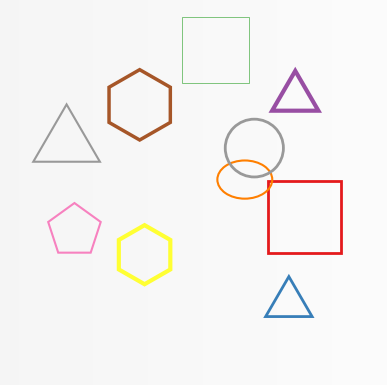[{"shape": "square", "thickness": 2, "radius": 0.47, "center": [0.787, 0.436]}, {"shape": "triangle", "thickness": 2, "radius": 0.35, "center": [0.745, 0.212]}, {"shape": "square", "thickness": 0.5, "radius": 0.43, "center": [0.557, 0.87]}, {"shape": "triangle", "thickness": 3, "radius": 0.34, "center": [0.762, 0.747]}, {"shape": "oval", "thickness": 1.5, "radius": 0.35, "center": [0.632, 0.534]}, {"shape": "hexagon", "thickness": 3, "radius": 0.38, "center": [0.373, 0.338]}, {"shape": "hexagon", "thickness": 2.5, "radius": 0.46, "center": [0.36, 0.728]}, {"shape": "pentagon", "thickness": 1.5, "radius": 0.36, "center": [0.192, 0.401]}, {"shape": "triangle", "thickness": 1.5, "radius": 0.5, "center": [0.172, 0.63]}, {"shape": "circle", "thickness": 2, "radius": 0.38, "center": [0.656, 0.615]}]